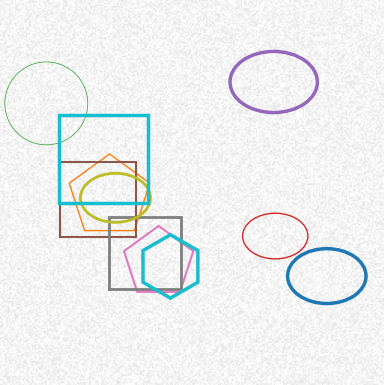[{"shape": "oval", "thickness": 2.5, "radius": 0.51, "center": [0.849, 0.283]}, {"shape": "pentagon", "thickness": 1, "radius": 0.55, "center": [0.284, 0.49]}, {"shape": "circle", "thickness": 0.5, "radius": 0.54, "center": [0.12, 0.731]}, {"shape": "oval", "thickness": 1, "radius": 0.42, "center": [0.715, 0.387]}, {"shape": "oval", "thickness": 2.5, "radius": 0.57, "center": [0.711, 0.787]}, {"shape": "square", "thickness": 1.5, "radius": 0.49, "center": [0.254, 0.483]}, {"shape": "pentagon", "thickness": 1.5, "radius": 0.47, "center": [0.412, 0.319]}, {"shape": "square", "thickness": 2, "radius": 0.47, "center": [0.376, 0.342]}, {"shape": "oval", "thickness": 2, "radius": 0.46, "center": [0.3, 0.486]}, {"shape": "hexagon", "thickness": 2.5, "radius": 0.41, "center": [0.443, 0.308]}, {"shape": "square", "thickness": 2.5, "radius": 0.58, "center": [0.269, 0.586]}]